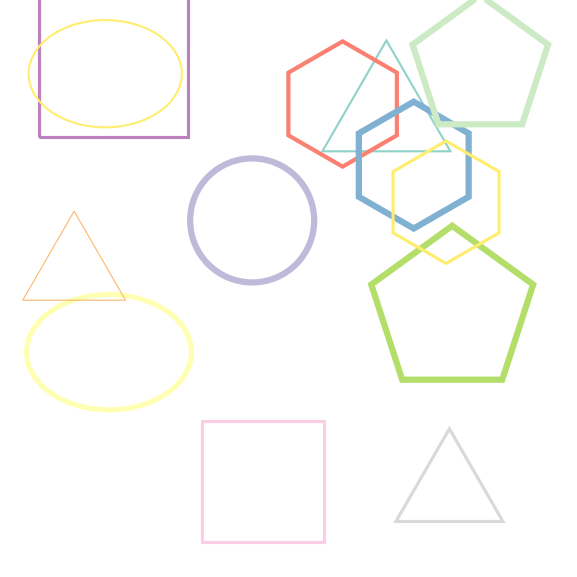[{"shape": "triangle", "thickness": 1, "radius": 0.64, "center": [0.669, 0.801]}, {"shape": "oval", "thickness": 2.5, "radius": 0.71, "center": [0.189, 0.389]}, {"shape": "circle", "thickness": 3, "radius": 0.54, "center": [0.437, 0.617]}, {"shape": "hexagon", "thickness": 2, "radius": 0.54, "center": [0.593, 0.819]}, {"shape": "hexagon", "thickness": 3, "radius": 0.55, "center": [0.716, 0.713]}, {"shape": "triangle", "thickness": 0.5, "radius": 0.51, "center": [0.128, 0.531]}, {"shape": "pentagon", "thickness": 3, "radius": 0.74, "center": [0.783, 0.461]}, {"shape": "square", "thickness": 1.5, "radius": 0.53, "center": [0.455, 0.165]}, {"shape": "triangle", "thickness": 1.5, "radius": 0.53, "center": [0.778, 0.15]}, {"shape": "square", "thickness": 1.5, "radius": 0.65, "center": [0.196, 0.891]}, {"shape": "pentagon", "thickness": 3, "radius": 0.62, "center": [0.832, 0.884]}, {"shape": "hexagon", "thickness": 1.5, "radius": 0.53, "center": [0.772, 0.649]}, {"shape": "oval", "thickness": 1, "radius": 0.66, "center": [0.182, 0.872]}]